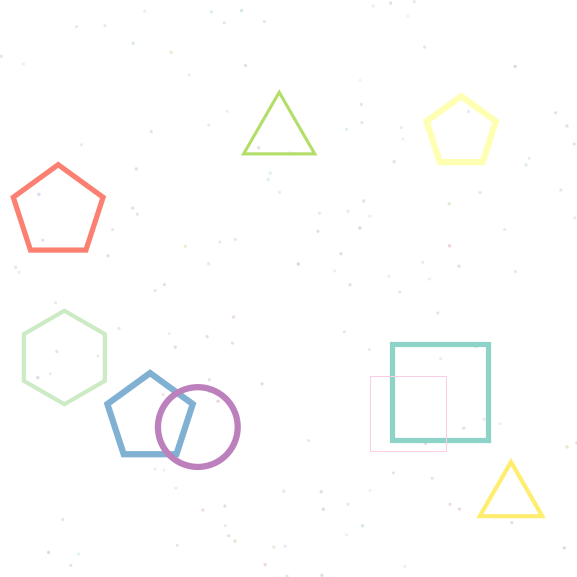[{"shape": "square", "thickness": 2.5, "radius": 0.42, "center": [0.761, 0.32]}, {"shape": "pentagon", "thickness": 3, "radius": 0.32, "center": [0.799, 0.769]}, {"shape": "pentagon", "thickness": 2.5, "radius": 0.41, "center": [0.101, 0.632]}, {"shape": "pentagon", "thickness": 3, "radius": 0.39, "center": [0.26, 0.275]}, {"shape": "triangle", "thickness": 1.5, "radius": 0.36, "center": [0.483, 0.768]}, {"shape": "square", "thickness": 0.5, "radius": 0.33, "center": [0.706, 0.283]}, {"shape": "circle", "thickness": 3, "radius": 0.35, "center": [0.343, 0.26]}, {"shape": "hexagon", "thickness": 2, "radius": 0.4, "center": [0.111, 0.38]}, {"shape": "triangle", "thickness": 2, "radius": 0.31, "center": [0.885, 0.137]}]